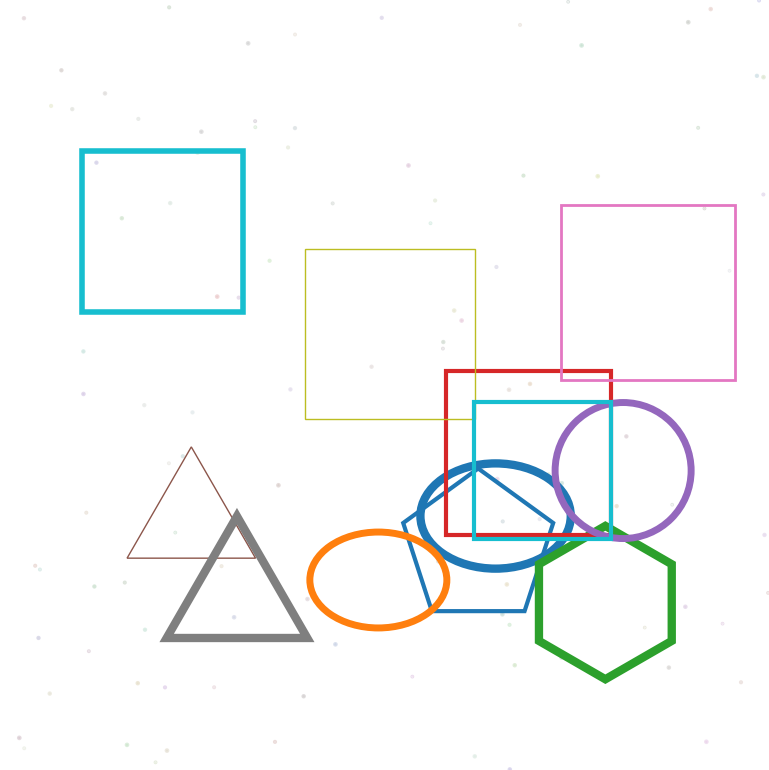[{"shape": "pentagon", "thickness": 1.5, "radius": 0.51, "center": [0.621, 0.289]}, {"shape": "oval", "thickness": 3, "radius": 0.49, "center": [0.644, 0.33]}, {"shape": "oval", "thickness": 2.5, "radius": 0.44, "center": [0.491, 0.247]}, {"shape": "hexagon", "thickness": 3, "radius": 0.5, "center": [0.786, 0.217]}, {"shape": "square", "thickness": 1.5, "radius": 0.53, "center": [0.687, 0.412]}, {"shape": "circle", "thickness": 2.5, "radius": 0.44, "center": [0.809, 0.389]}, {"shape": "triangle", "thickness": 0.5, "radius": 0.48, "center": [0.248, 0.323]}, {"shape": "square", "thickness": 1, "radius": 0.57, "center": [0.842, 0.62]}, {"shape": "triangle", "thickness": 3, "radius": 0.53, "center": [0.308, 0.224]}, {"shape": "square", "thickness": 0.5, "radius": 0.55, "center": [0.507, 0.566]}, {"shape": "square", "thickness": 1.5, "radius": 0.45, "center": [0.704, 0.389]}, {"shape": "square", "thickness": 2, "radius": 0.52, "center": [0.211, 0.7]}]